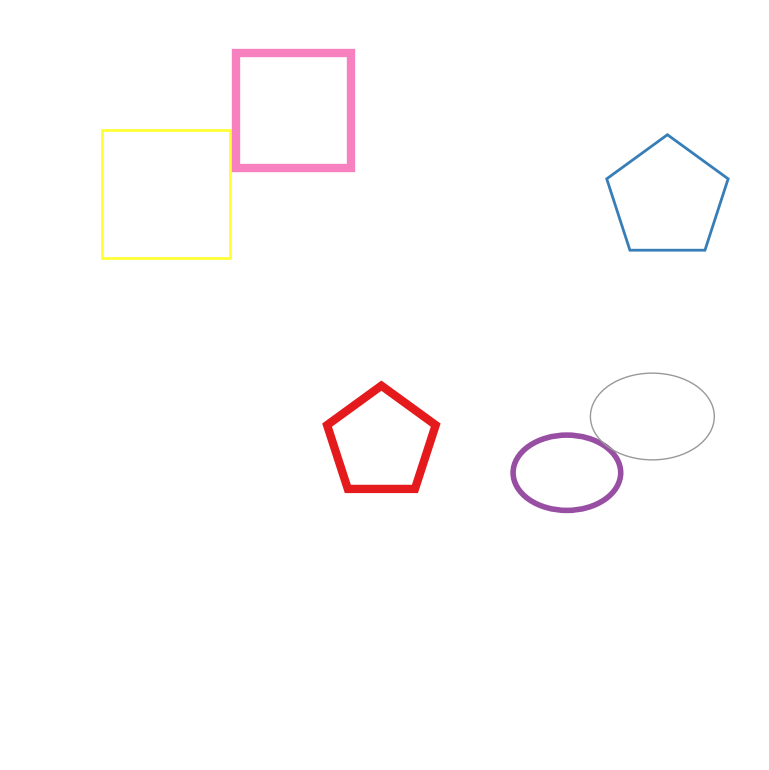[{"shape": "pentagon", "thickness": 3, "radius": 0.37, "center": [0.495, 0.425]}, {"shape": "pentagon", "thickness": 1, "radius": 0.41, "center": [0.867, 0.742]}, {"shape": "oval", "thickness": 2, "radius": 0.35, "center": [0.736, 0.386]}, {"shape": "square", "thickness": 1, "radius": 0.41, "center": [0.215, 0.748]}, {"shape": "square", "thickness": 3, "radius": 0.37, "center": [0.381, 0.857]}, {"shape": "oval", "thickness": 0.5, "radius": 0.4, "center": [0.847, 0.459]}]